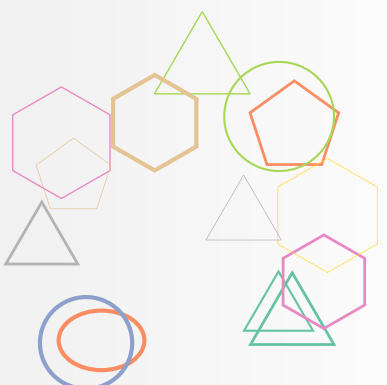[{"shape": "triangle", "thickness": 2, "radius": 0.62, "center": [0.754, 0.167]}, {"shape": "triangle", "thickness": 1.5, "radius": 0.51, "center": [0.719, 0.192]}, {"shape": "oval", "thickness": 3, "radius": 0.55, "center": [0.262, 0.116]}, {"shape": "pentagon", "thickness": 2, "radius": 0.6, "center": [0.76, 0.67]}, {"shape": "circle", "thickness": 3, "radius": 0.6, "center": [0.222, 0.109]}, {"shape": "hexagon", "thickness": 2, "radius": 0.61, "center": [0.836, 0.268]}, {"shape": "hexagon", "thickness": 1, "radius": 0.72, "center": [0.158, 0.629]}, {"shape": "circle", "thickness": 1.5, "radius": 0.71, "center": [0.72, 0.697]}, {"shape": "triangle", "thickness": 1, "radius": 0.71, "center": [0.522, 0.827]}, {"shape": "hexagon", "thickness": 0.5, "radius": 0.74, "center": [0.845, 0.44]}, {"shape": "hexagon", "thickness": 3, "radius": 0.62, "center": [0.399, 0.681]}, {"shape": "pentagon", "thickness": 0.5, "radius": 0.51, "center": [0.19, 0.54]}, {"shape": "triangle", "thickness": 2, "radius": 0.54, "center": [0.108, 0.368]}, {"shape": "triangle", "thickness": 0.5, "radius": 0.56, "center": [0.629, 0.433]}]